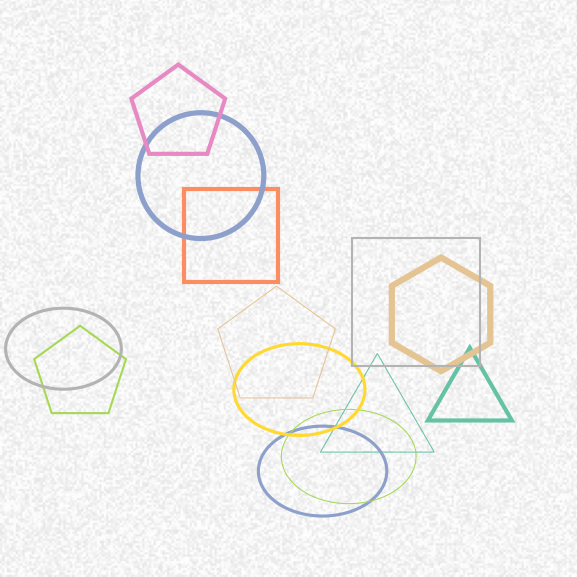[{"shape": "triangle", "thickness": 2, "radius": 0.42, "center": [0.814, 0.313]}, {"shape": "triangle", "thickness": 0.5, "radius": 0.57, "center": [0.653, 0.273]}, {"shape": "square", "thickness": 2, "radius": 0.4, "center": [0.4, 0.591]}, {"shape": "oval", "thickness": 1.5, "radius": 0.56, "center": [0.559, 0.183]}, {"shape": "circle", "thickness": 2.5, "radius": 0.54, "center": [0.348, 0.695]}, {"shape": "pentagon", "thickness": 2, "radius": 0.43, "center": [0.309, 0.802]}, {"shape": "pentagon", "thickness": 1, "radius": 0.42, "center": [0.139, 0.351]}, {"shape": "oval", "thickness": 0.5, "radius": 0.58, "center": [0.604, 0.209]}, {"shape": "oval", "thickness": 1.5, "radius": 0.57, "center": [0.518, 0.325]}, {"shape": "hexagon", "thickness": 3, "radius": 0.49, "center": [0.764, 0.455]}, {"shape": "pentagon", "thickness": 0.5, "radius": 0.53, "center": [0.479, 0.397]}, {"shape": "oval", "thickness": 1.5, "radius": 0.5, "center": [0.11, 0.395]}, {"shape": "square", "thickness": 1, "radius": 0.56, "center": [0.72, 0.476]}]